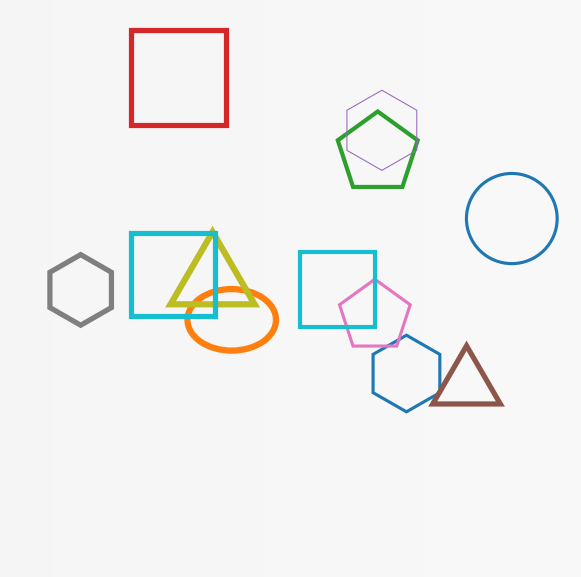[{"shape": "hexagon", "thickness": 1.5, "radius": 0.33, "center": [0.699, 0.352]}, {"shape": "circle", "thickness": 1.5, "radius": 0.39, "center": [0.881, 0.621]}, {"shape": "oval", "thickness": 3, "radius": 0.38, "center": [0.399, 0.445]}, {"shape": "pentagon", "thickness": 2, "radius": 0.36, "center": [0.65, 0.734]}, {"shape": "square", "thickness": 2.5, "radius": 0.41, "center": [0.307, 0.865]}, {"shape": "hexagon", "thickness": 0.5, "radius": 0.35, "center": [0.657, 0.774]}, {"shape": "triangle", "thickness": 2.5, "radius": 0.34, "center": [0.803, 0.333]}, {"shape": "pentagon", "thickness": 1.5, "radius": 0.32, "center": [0.645, 0.452]}, {"shape": "hexagon", "thickness": 2.5, "radius": 0.31, "center": [0.139, 0.497]}, {"shape": "triangle", "thickness": 3, "radius": 0.42, "center": [0.366, 0.514]}, {"shape": "square", "thickness": 2.5, "radius": 0.36, "center": [0.298, 0.524]}, {"shape": "square", "thickness": 2, "radius": 0.32, "center": [0.58, 0.498]}]